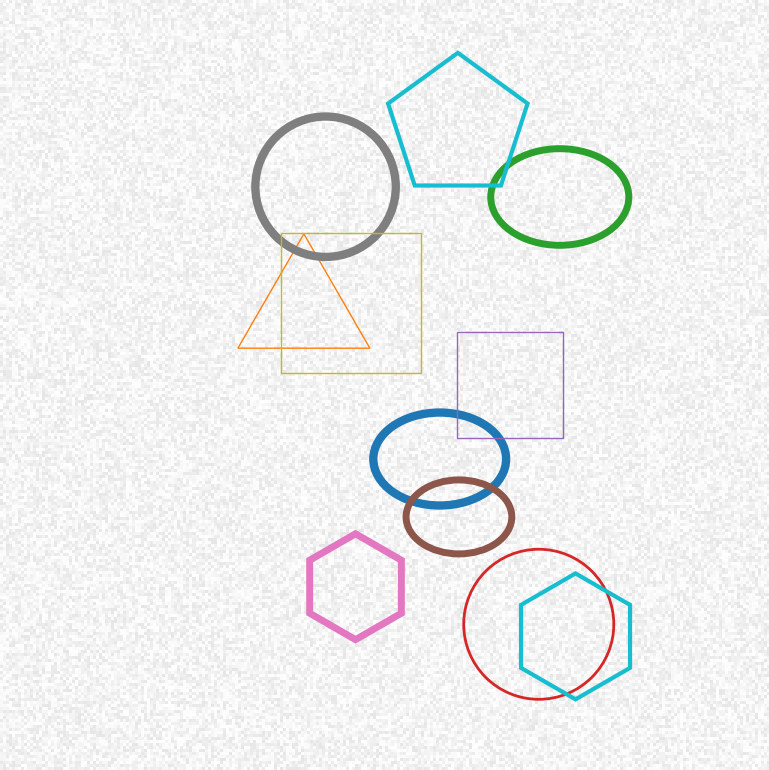[{"shape": "oval", "thickness": 3, "radius": 0.43, "center": [0.571, 0.404]}, {"shape": "triangle", "thickness": 0.5, "radius": 0.49, "center": [0.395, 0.597]}, {"shape": "oval", "thickness": 2.5, "radius": 0.45, "center": [0.727, 0.744]}, {"shape": "circle", "thickness": 1, "radius": 0.49, "center": [0.7, 0.189]}, {"shape": "square", "thickness": 0.5, "radius": 0.35, "center": [0.662, 0.5]}, {"shape": "oval", "thickness": 2.5, "radius": 0.34, "center": [0.596, 0.329]}, {"shape": "hexagon", "thickness": 2.5, "radius": 0.34, "center": [0.462, 0.238]}, {"shape": "circle", "thickness": 3, "radius": 0.46, "center": [0.423, 0.757]}, {"shape": "square", "thickness": 0.5, "radius": 0.46, "center": [0.456, 0.607]}, {"shape": "hexagon", "thickness": 1.5, "radius": 0.41, "center": [0.747, 0.174]}, {"shape": "pentagon", "thickness": 1.5, "radius": 0.48, "center": [0.595, 0.836]}]